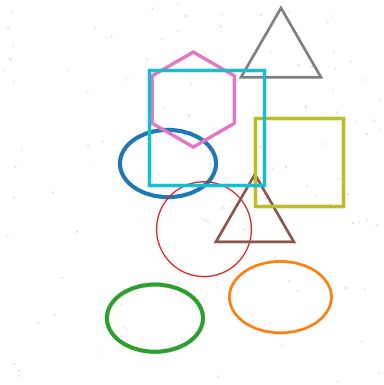[{"shape": "oval", "thickness": 3, "radius": 0.62, "center": [0.436, 0.575]}, {"shape": "oval", "thickness": 2, "radius": 0.66, "center": [0.728, 0.228]}, {"shape": "oval", "thickness": 3, "radius": 0.62, "center": [0.402, 0.174]}, {"shape": "circle", "thickness": 1, "radius": 0.62, "center": [0.53, 0.405]}, {"shape": "triangle", "thickness": 2, "radius": 0.58, "center": [0.662, 0.43]}, {"shape": "hexagon", "thickness": 2.5, "radius": 0.62, "center": [0.502, 0.741]}, {"shape": "triangle", "thickness": 2, "radius": 0.6, "center": [0.73, 0.859]}, {"shape": "square", "thickness": 2.5, "radius": 0.57, "center": [0.777, 0.579]}, {"shape": "square", "thickness": 2.5, "radius": 0.75, "center": [0.536, 0.67]}]